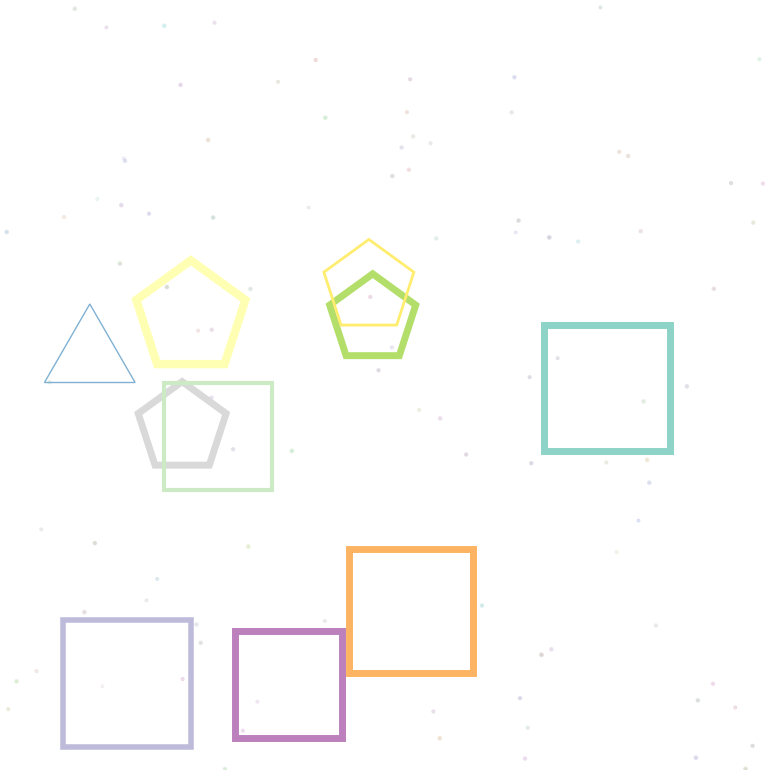[{"shape": "square", "thickness": 2.5, "radius": 0.41, "center": [0.789, 0.496]}, {"shape": "pentagon", "thickness": 3, "radius": 0.37, "center": [0.248, 0.587]}, {"shape": "square", "thickness": 2, "radius": 0.41, "center": [0.165, 0.112]}, {"shape": "triangle", "thickness": 0.5, "radius": 0.34, "center": [0.117, 0.537]}, {"shape": "square", "thickness": 2.5, "radius": 0.4, "center": [0.534, 0.207]}, {"shape": "pentagon", "thickness": 2.5, "radius": 0.29, "center": [0.484, 0.586]}, {"shape": "pentagon", "thickness": 2.5, "radius": 0.3, "center": [0.237, 0.444]}, {"shape": "square", "thickness": 2.5, "radius": 0.35, "center": [0.375, 0.112]}, {"shape": "square", "thickness": 1.5, "radius": 0.35, "center": [0.283, 0.433]}, {"shape": "pentagon", "thickness": 1, "radius": 0.31, "center": [0.479, 0.628]}]